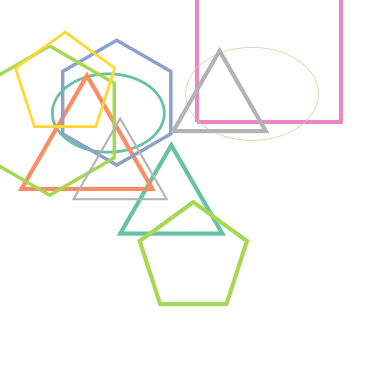[{"shape": "triangle", "thickness": 3, "radius": 0.77, "center": [0.445, 0.47]}, {"shape": "oval", "thickness": 2, "radius": 0.73, "center": [0.281, 0.706]}, {"shape": "triangle", "thickness": 3, "radius": 0.98, "center": [0.226, 0.607]}, {"shape": "hexagon", "thickness": 2.5, "radius": 0.81, "center": [0.303, 0.733]}, {"shape": "square", "thickness": 3, "radius": 0.93, "center": [0.698, 0.87]}, {"shape": "hexagon", "thickness": 2.5, "radius": 0.97, "center": [0.129, 0.687]}, {"shape": "pentagon", "thickness": 3, "radius": 0.73, "center": [0.502, 0.329]}, {"shape": "pentagon", "thickness": 2, "radius": 0.68, "center": [0.169, 0.781]}, {"shape": "oval", "thickness": 0.5, "radius": 0.86, "center": [0.655, 0.756]}, {"shape": "triangle", "thickness": 1.5, "radius": 0.7, "center": [0.312, 0.552]}, {"shape": "triangle", "thickness": 3, "radius": 0.69, "center": [0.57, 0.729]}]